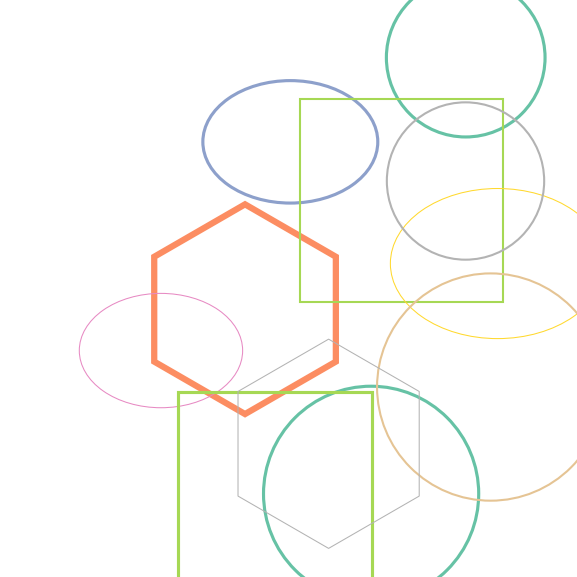[{"shape": "circle", "thickness": 1.5, "radius": 0.93, "center": [0.643, 0.144]}, {"shape": "circle", "thickness": 1.5, "radius": 0.69, "center": [0.806, 0.899]}, {"shape": "hexagon", "thickness": 3, "radius": 0.91, "center": [0.424, 0.464]}, {"shape": "oval", "thickness": 1.5, "radius": 0.76, "center": [0.503, 0.754]}, {"shape": "oval", "thickness": 0.5, "radius": 0.71, "center": [0.279, 0.392]}, {"shape": "square", "thickness": 1, "radius": 0.88, "center": [0.695, 0.652]}, {"shape": "square", "thickness": 1.5, "radius": 0.84, "center": [0.476, 0.153]}, {"shape": "oval", "thickness": 0.5, "radius": 0.93, "center": [0.862, 0.543]}, {"shape": "circle", "thickness": 1, "radius": 0.98, "center": [0.85, 0.329]}, {"shape": "circle", "thickness": 1, "radius": 0.68, "center": [0.806, 0.686]}, {"shape": "hexagon", "thickness": 0.5, "radius": 0.91, "center": [0.569, 0.231]}]